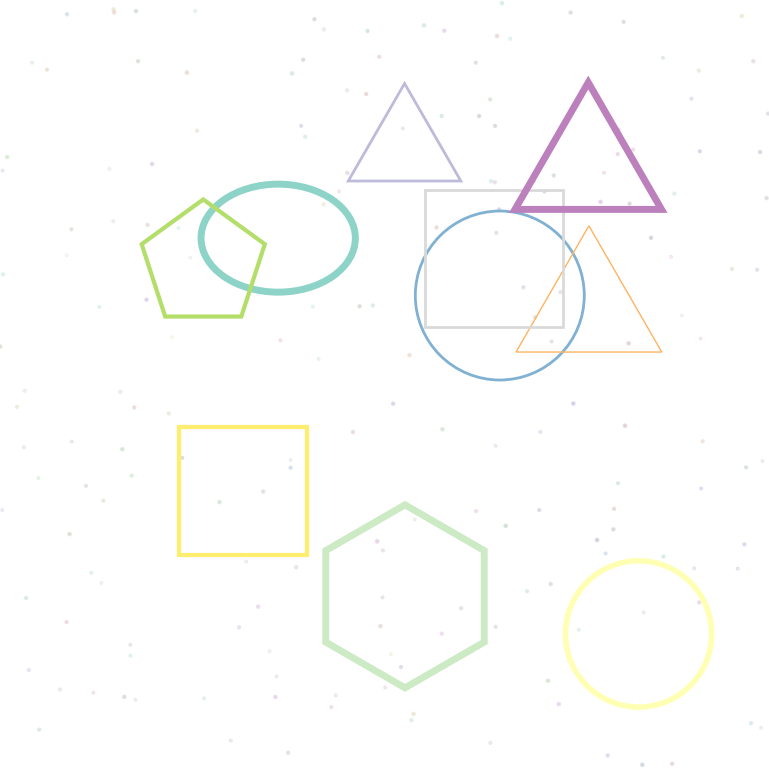[{"shape": "oval", "thickness": 2.5, "radius": 0.5, "center": [0.361, 0.691]}, {"shape": "circle", "thickness": 2, "radius": 0.47, "center": [0.829, 0.177]}, {"shape": "triangle", "thickness": 1, "radius": 0.42, "center": [0.525, 0.807]}, {"shape": "circle", "thickness": 1, "radius": 0.55, "center": [0.649, 0.616]}, {"shape": "triangle", "thickness": 0.5, "radius": 0.55, "center": [0.765, 0.597]}, {"shape": "pentagon", "thickness": 1.5, "radius": 0.42, "center": [0.264, 0.657]}, {"shape": "square", "thickness": 1, "radius": 0.45, "center": [0.641, 0.664]}, {"shape": "triangle", "thickness": 2.5, "radius": 0.55, "center": [0.764, 0.783]}, {"shape": "hexagon", "thickness": 2.5, "radius": 0.59, "center": [0.526, 0.226]}, {"shape": "square", "thickness": 1.5, "radius": 0.42, "center": [0.316, 0.362]}]